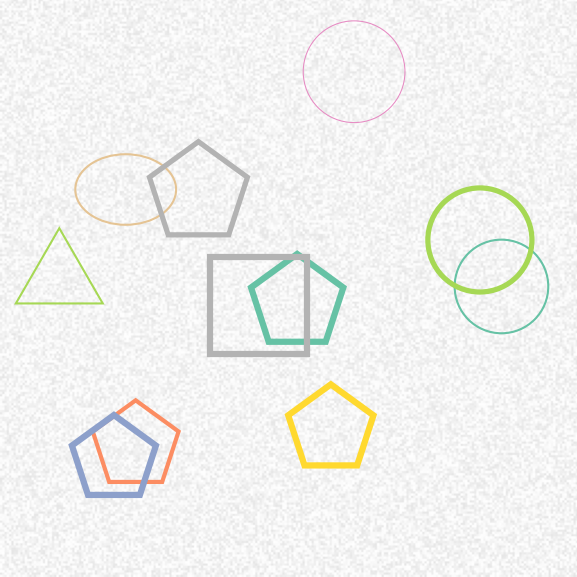[{"shape": "circle", "thickness": 1, "radius": 0.41, "center": [0.868, 0.503]}, {"shape": "pentagon", "thickness": 3, "radius": 0.42, "center": [0.515, 0.475]}, {"shape": "pentagon", "thickness": 2, "radius": 0.39, "center": [0.235, 0.228]}, {"shape": "pentagon", "thickness": 3, "radius": 0.38, "center": [0.197, 0.204]}, {"shape": "circle", "thickness": 0.5, "radius": 0.44, "center": [0.613, 0.875]}, {"shape": "triangle", "thickness": 1, "radius": 0.43, "center": [0.103, 0.517]}, {"shape": "circle", "thickness": 2.5, "radius": 0.45, "center": [0.831, 0.584]}, {"shape": "pentagon", "thickness": 3, "radius": 0.39, "center": [0.573, 0.256]}, {"shape": "oval", "thickness": 1, "radius": 0.44, "center": [0.218, 0.671]}, {"shape": "pentagon", "thickness": 2.5, "radius": 0.45, "center": [0.344, 0.665]}, {"shape": "square", "thickness": 3, "radius": 0.42, "center": [0.448, 0.471]}]